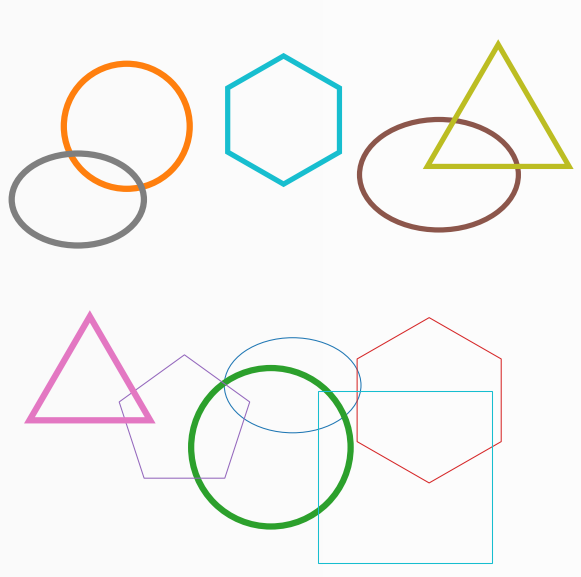[{"shape": "oval", "thickness": 0.5, "radius": 0.59, "center": [0.503, 0.332]}, {"shape": "circle", "thickness": 3, "radius": 0.54, "center": [0.218, 0.78]}, {"shape": "circle", "thickness": 3, "radius": 0.69, "center": [0.466, 0.225]}, {"shape": "hexagon", "thickness": 0.5, "radius": 0.72, "center": [0.738, 0.306]}, {"shape": "pentagon", "thickness": 0.5, "radius": 0.59, "center": [0.317, 0.267]}, {"shape": "oval", "thickness": 2.5, "radius": 0.68, "center": [0.755, 0.697]}, {"shape": "triangle", "thickness": 3, "radius": 0.6, "center": [0.155, 0.331]}, {"shape": "oval", "thickness": 3, "radius": 0.57, "center": [0.134, 0.654]}, {"shape": "triangle", "thickness": 2.5, "radius": 0.7, "center": [0.857, 0.781]}, {"shape": "square", "thickness": 0.5, "radius": 0.75, "center": [0.697, 0.174]}, {"shape": "hexagon", "thickness": 2.5, "radius": 0.56, "center": [0.488, 0.791]}]